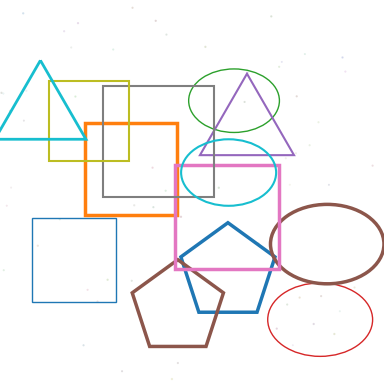[{"shape": "pentagon", "thickness": 2.5, "radius": 0.64, "center": [0.592, 0.293]}, {"shape": "square", "thickness": 1, "radius": 0.54, "center": [0.193, 0.325]}, {"shape": "square", "thickness": 2.5, "radius": 0.59, "center": [0.34, 0.562]}, {"shape": "oval", "thickness": 1, "radius": 0.59, "center": [0.608, 0.738]}, {"shape": "oval", "thickness": 1, "radius": 0.68, "center": [0.832, 0.17]}, {"shape": "triangle", "thickness": 1.5, "radius": 0.71, "center": [0.642, 0.668]}, {"shape": "oval", "thickness": 2.5, "radius": 0.74, "center": [0.85, 0.366]}, {"shape": "pentagon", "thickness": 2.5, "radius": 0.62, "center": [0.462, 0.201]}, {"shape": "square", "thickness": 2.5, "radius": 0.68, "center": [0.59, 0.437]}, {"shape": "square", "thickness": 1.5, "radius": 0.72, "center": [0.412, 0.633]}, {"shape": "square", "thickness": 1.5, "radius": 0.52, "center": [0.231, 0.685]}, {"shape": "oval", "thickness": 1.5, "radius": 0.62, "center": [0.594, 0.552]}, {"shape": "triangle", "thickness": 2, "radius": 0.68, "center": [0.105, 0.707]}]